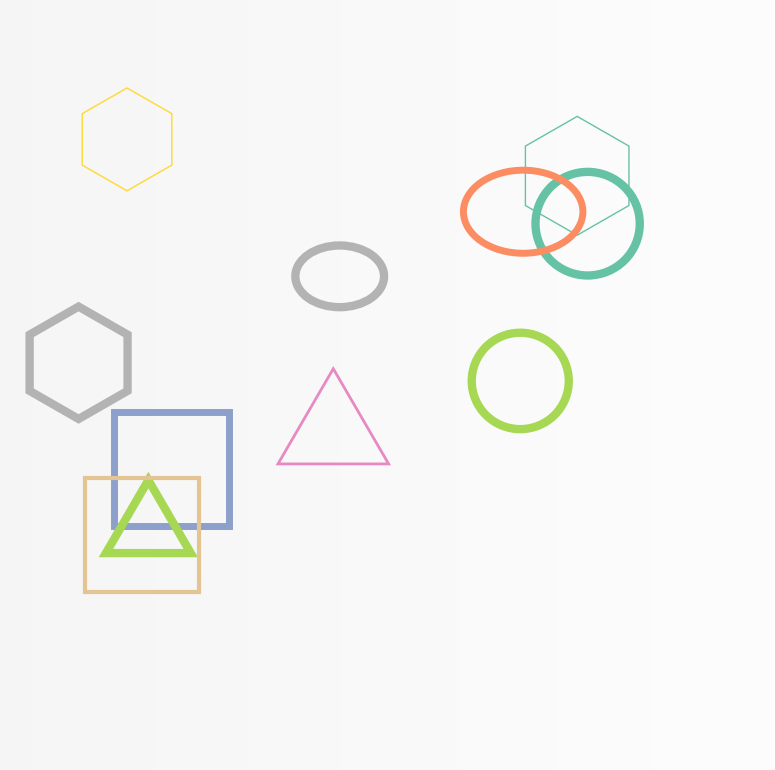[{"shape": "circle", "thickness": 3, "radius": 0.34, "center": [0.758, 0.71]}, {"shape": "hexagon", "thickness": 0.5, "radius": 0.39, "center": [0.745, 0.772]}, {"shape": "oval", "thickness": 2.5, "radius": 0.39, "center": [0.675, 0.725]}, {"shape": "square", "thickness": 2.5, "radius": 0.37, "center": [0.221, 0.39]}, {"shape": "triangle", "thickness": 1, "radius": 0.41, "center": [0.43, 0.439]}, {"shape": "circle", "thickness": 3, "radius": 0.31, "center": [0.671, 0.505]}, {"shape": "triangle", "thickness": 3, "radius": 0.32, "center": [0.191, 0.313]}, {"shape": "hexagon", "thickness": 0.5, "radius": 0.33, "center": [0.164, 0.819]}, {"shape": "square", "thickness": 1.5, "radius": 0.37, "center": [0.183, 0.305]}, {"shape": "oval", "thickness": 3, "radius": 0.29, "center": [0.438, 0.641]}, {"shape": "hexagon", "thickness": 3, "radius": 0.36, "center": [0.101, 0.529]}]